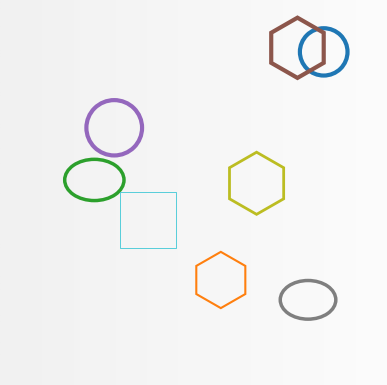[{"shape": "circle", "thickness": 3, "radius": 0.31, "center": [0.835, 0.865]}, {"shape": "hexagon", "thickness": 1.5, "radius": 0.37, "center": [0.57, 0.273]}, {"shape": "oval", "thickness": 2.5, "radius": 0.38, "center": [0.243, 0.533]}, {"shape": "circle", "thickness": 3, "radius": 0.36, "center": [0.295, 0.668]}, {"shape": "hexagon", "thickness": 3, "radius": 0.39, "center": [0.768, 0.876]}, {"shape": "oval", "thickness": 2.5, "radius": 0.36, "center": [0.795, 0.221]}, {"shape": "hexagon", "thickness": 2, "radius": 0.4, "center": [0.662, 0.524]}, {"shape": "square", "thickness": 0.5, "radius": 0.36, "center": [0.381, 0.428]}]